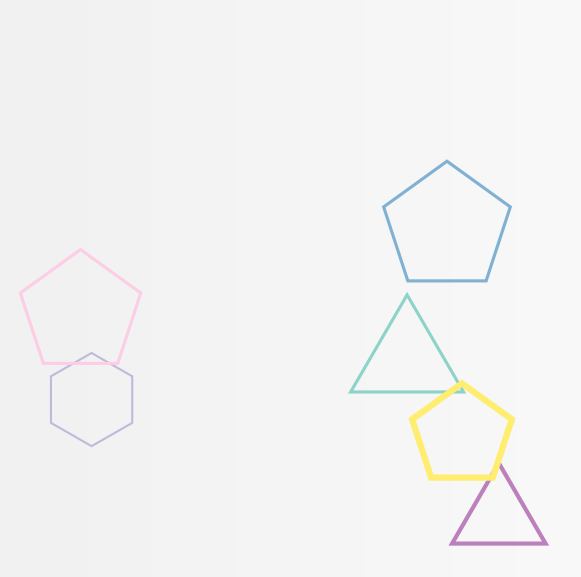[{"shape": "triangle", "thickness": 1.5, "radius": 0.56, "center": [0.7, 0.376]}, {"shape": "hexagon", "thickness": 1, "radius": 0.4, "center": [0.158, 0.307]}, {"shape": "pentagon", "thickness": 1.5, "radius": 0.57, "center": [0.769, 0.605]}, {"shape": "pentagon", "thickness": 1.5, "radius": 0.54, "center": [0.139, 0.458]}, {"shape": "triangle", "thickness": 2, "radius": 0.46, "center": [0.858, 0.104]}, {"shape": "pentagon", "thickness": 3, "radius": 0.45, "center": [0.795, 0.245]}]